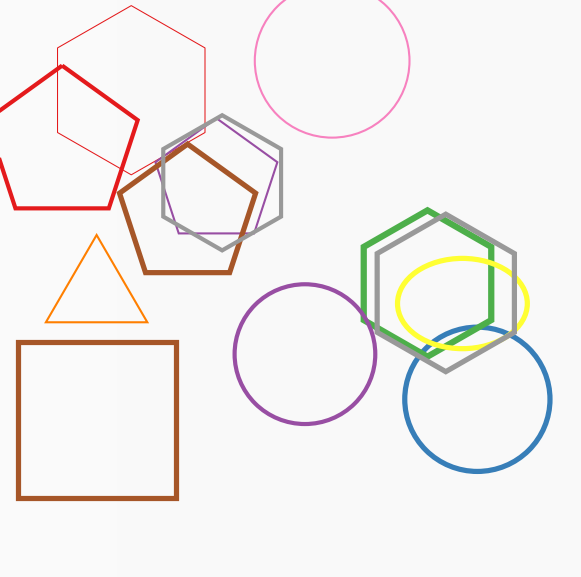[{"shape": "pentagon", "thickness": 2, "radius": 0.68, "center": [0.107, 0.749]}, {"shape": "hexagon", "thickness": 0.5, "radius": 0.73, "center": [0.226, 0.843]}, {"shape": "circle", "thickness": 2.5, "radius": 0.62, "center": [0.821, 0.308]}, {"shape": "hexagon", "thickness": 3, "radius": 0.63, "center": [0.735, 0.508]}, {"shape": "circle", "thickness": 2, "radius": 0.61, "center": [0.525, 0.386]}, {"shape": "pentagon", "thickness": 1, "radius": 0.55, "center": [0.372, 0.684]}, {"shape": "triangle", "thickness": 1, "radius": 0.5, "center": [0.166, 0.491]}, {"shape": "oval", "thickness": 2.5, "radius": 0.56, "center": [0.796, 0.474]}, {"shape": "square", "thickness": 2.5, "radius": 0.68, "center": [0.166, 0.272]}, {"shape": "pentagon", "thickness": 2.5, "radius": 0.62, "center": [0.323, 0.627]}, {"shape": "circle", "thickness": 1, "radius": 0.67, "center": [0.571, 0.894]}, {"shape": "hexagon", "thickness": 2.5, "radius": 0.68, "center": [0.767, 0.492]}, {"shape": "hexagon", "thickness": 2, "radius": 0.58, "center": [0.382, 0.683]}]